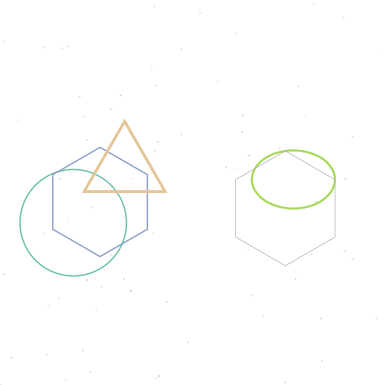[{"shape": "circle", "thickness": 1, "radius": 0.69, "center": [0.19, 0.422]}, {"shape": "hexagon", "thickness": 1, "radius": 0.71, "center": [0.26, 0.475]}, {"shape": "oval", "thickness": 1.5, "radius": 0.54, "center": [0.762, 0.534]}, {"shape": "triangle", "thickness": 2, "radius": 0.61, "center": [0.324, 0.563]}, {"shape": "hexagon", "thickness": 0.5, "radius": 0.75, "center": [0.741, 0.459]}]